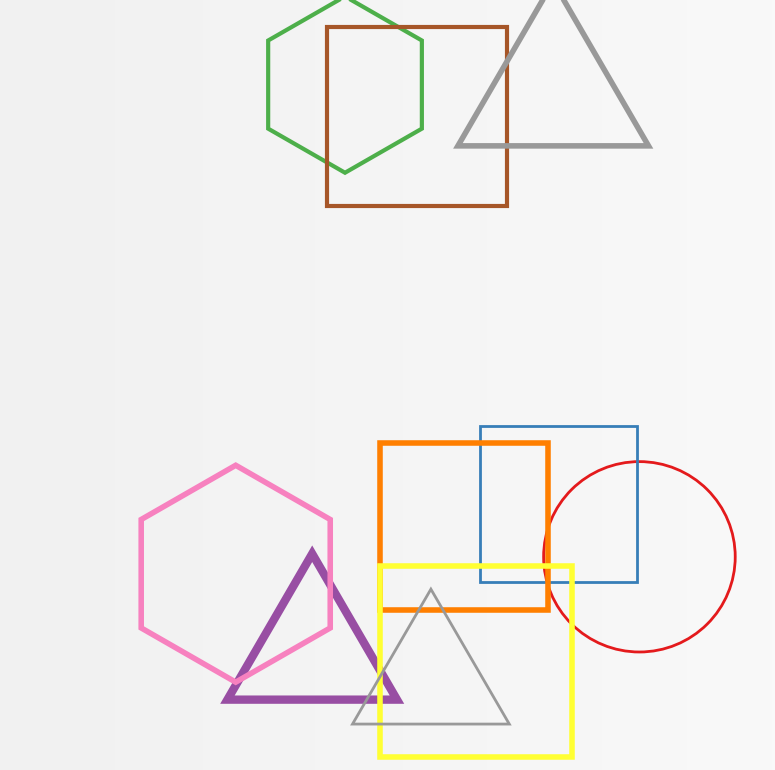[{"shape": "circle", "thickness": 1, "radius": 0.62, "center": [0.825, 0.277]}, {"shape": "square", "thickness": 1, "radius": 0.51, "center": [0.721, 0.346]}, {"shape": "hexagon", "thickness": 1.5, "radius": 0.57, "center": [0.445, 0.89]}, {"shape": "triangle", "thickness": 3, "radius": 0.63, "center": [0.403, 0.155]}, {"shape": "square", "thickness": 2, "radius": 0.54, "center": [0.599, 0.317]}, {"shape": "square", "thickness": 2, "radius": 0.62, "center": [0.614, 0.141]}, {"shape": "square", "thickness": 1.5, "radius": 0.58, "center": [0.538, 0.849]}, {"shape": "hexagon", "thickness": 2, "radius": 0.7, "center": [0.304, 0.255]}, {"shape": "triangle", "thickness": 1, "radius": 0.58, "center": [0.556, 0.118]}, {"shape": "triangle", "thickness": 2, "radius": 0.71, "center": [0.714, 0.882]}]